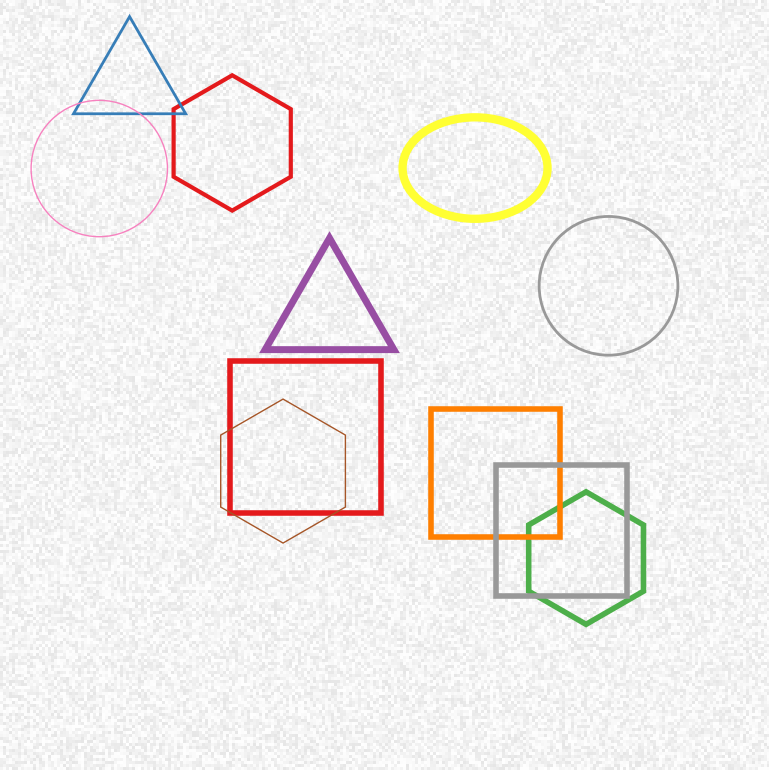[{"shape": "hexagon", "thickness": 1.5, "radius": 0.44, "center": [0.302, 0.814]}, {"shape": "square", "thickness": 2, "radius": 0.49, "center": [0.397, 0.432]}, {"shape": "triangle", "thickness": 1, "radius": 0.42, "center": [0.168, 0.894]}, {"shape": "hexagon", "thickness": 2, "radius": 0.43, "center": [0.761, 0.275]}, {"shape": "triangle", "thickness": 2.5, "radius": 0.48, "center": [0.428, 0.594]}, {"shape": "square", "thickness": 2, "radius": 0.42, "center": [0.643, 0.386]}, {"shape": "oval", "thickness": 3, "radius": 0.47, "center": [0.617, 0.782]}, {"shape": "hexagon", "thickness": 0.5, "radius": 0.47, "center": [0.368, 0.388]}, {"shape": "circle", "thickness": 0.5, "radius": 0.44, "center": [0.129, 0.781]}, {"shape": "square", "thickness": 2, "radius": 0.43, "center": [0.729, 0.311]}, {"shape": "circle", "thickness": 1, "radius": 0.45, "center": [0.79, 0.629]}]